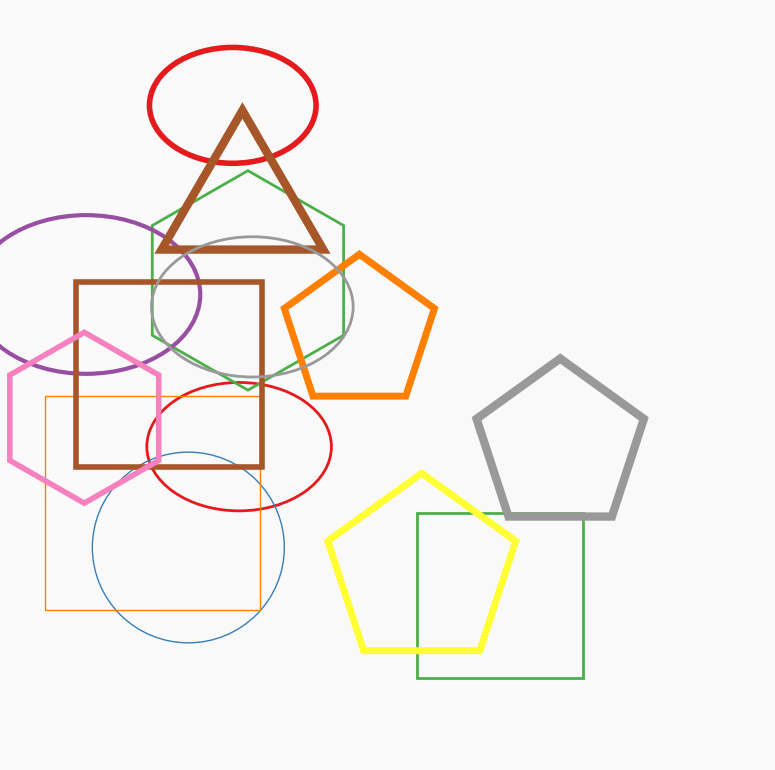[{"shape": "oval", "thickness": 2, "radius": 0.54, "center": [0.3, 0.863]}, {"shape": "oval", "thickness": 1, "radius": 0.6, "center": [0.309, 0.42]}, {"shape": "circle", "thickness": 0.5, "radius": 0.62, "center": [0.243, 0.289]}, {"shape": "hexagon", "thickness": 1, "radius": 0.71, "center": [0.32, 0.636]}, {"shape": "square", "thickness": 1, "radius": 0.54, "center": [0.646, 0.226]}, {"shape": "oval", "thickness": 1.5, "radius": 0.74, "center": [0.111, 0.618]}, {"shape": "pentagon", "thickness": 2.5, "radius": 0.51, "center": [0.464, 0.568]}, {"shape": "square", "thickness": 0.5, "radius": 0.7, "center": [0.197, 0.347]}, {"shape": "pentagon", "thickness": 2.5, "radius": 0.64, "center": [0.544, 0.258]}, {"shape": "triangle", "thickness": 3, "radius": 0.6, "center": [0.313, 0.736]}, {"shape": "square", "thickness": 2, "radius": 0.6, "center": [0.218, 0.514]}, {"shape": "hexagon", "thickness": 2, "radius": 0.55, "center": [0.109, 0.457]}, {"shape": "oval", "thickness": 1, "radius": 0.65, "center": [0.326, 0.601]}, {"shape": "pentagon", "thickness": 3, "radius": 0.57, "center": [0.723, 0.421]}]